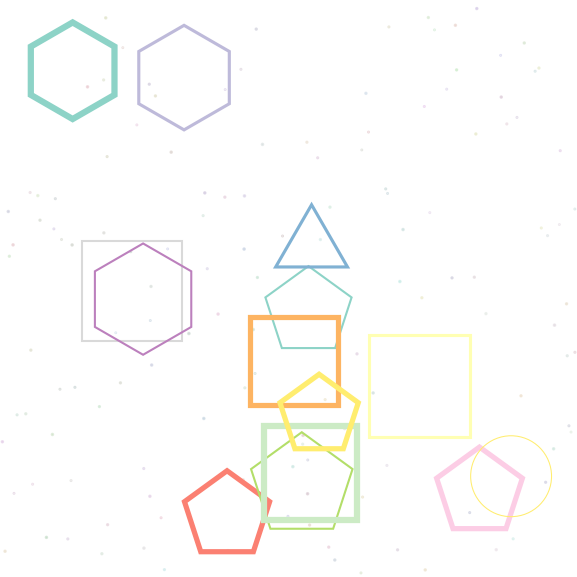[{"shape": "pentagon", "thickness": 1, "radius": 0.39, "center": [0.534, 0.46]}, {"shape": "hexagon", "thickness": 3, "radius": 0.42, "center": [0.126, 0.877]}, {"shape": "square", "thickness": 1.5, "radius": 0.44, "center": [0.727, 0.331]}, {"shape": "hexagon", "thickness": 1.5, "radius": 0.45, "center": [0.319, 0.865]}, {"shape": "pentagon", "thickness": 2.5, "radius": 0.39, "center": [0.393, 0.106]}, {"shape": "triangle", "thickness": 1.5, "radius": 0.36, "center": [0.54, 0.573]}, {"shape": "square", "thickness": 2.5, "radius": 0.38, "center": [0.509, 0.374]}, {"shape": "pentagon", "thickness": 1, "radius": 0.46, "center": [0.523, 0.158]}, {"shape": "pentagon", "thickness": 2.5, "radius": 0.39, "center": [0.83, 0.147]}, {"shape": "square", "thickness": 1, "radius": 0.43, "center": [0.228, 0.495]}, {"shape": "hexagon", "thickness": 1, "radius": 0.48, "center": [0.248, 0.481]}, {"shape": "square", "thickness": 3, "radius": 0.4, "center": [0.538, 0.18]}, {"shape": "circle", "thickness": 0.5, "radius": 0.35, "center": [0.885, 0.175]}, {"shape": "pentagon", "thickness": 2.5, "radius": 0.36, "center": [0.553, 0.28]}]